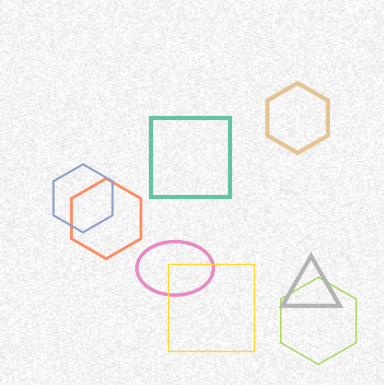[{"shape": "square", "thickness": 3, "radius": 0.52, "center": [0.495, 0.591]}, {"shape": "hexagon", "thickness": 2, "radius": 0.52, "center": [0.276, 0.432]}, {"shape": "hexagon", "thickness": 1.5, "radius": 0.44, "center": [0.216, 0.485]}, {"shape": "oval", "thickness": 2.5, "radius": 0.5, "center": [0.455, 0.303]}, {"shape": "hexagon", "thickness": 1, "radius": 0.57, "center": [0.827, 0.167]}, {"shape": "square", "thickness": 1, "radius": 0.56, "center": [0.548, 0.201]}, {"shape": "hexagon", "thickness": 3, "radius": 0.45, "center": [0.773, 0.693]}, {"shape": "triangle", "thickness": 3, "radius": 0.43, "center": [0.808, 0.249]}]